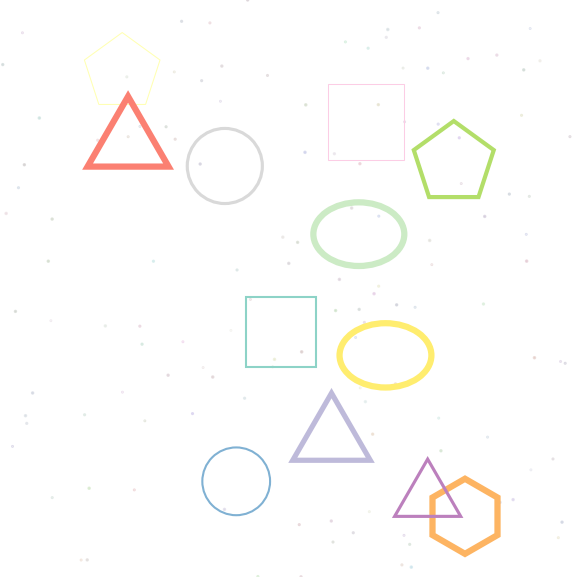[{"shape": "square", "thickness": 1, "radius": 0.3, "center": [0.487, 0.425]}, {"shape": "pentagon", "thickness": 0.5, "radius": 0.34, "center": [0.212, 0.874]}, {"shape": "triangle", "thickness": 2.5, "radius": 0.39, "center": [0.574, 0.241]}, {"shape": "triangle", "thickness": 3, "radius": 0.4, "center": [0.222, 0.751]}, {"shape": "circle", "thickness": 1, "radius": 0.29, "center": [0.409, 0.166]}, {"shape": "hexagon", "thickness": 3, "radius": 0.33, "center": [0.805, 0.105]}, {"shape": "pentagon", "thickness": 2, "radius": 0.36, "center": [0.786, 0.717]}, {"shape": "square", "thickness": 0.5, "radius": 0.33, "center": [0.634, 0.788]}, {"shape": "circle", "thickness": 1.5, "radius": 0.33, "center": [0.389, 0.712]}, {"shape": "triangle", "thickness": 1.5, "radius": 0.33, "center": [0.741, 0.138]}, {"shape": "oval", "thickness": 3, "radius": 0.39, "center": [0.621, 0.594]}, {"shape": "oval", "thickness": 3, "radius": 0.4, "center": [0.667, 0.384]}]